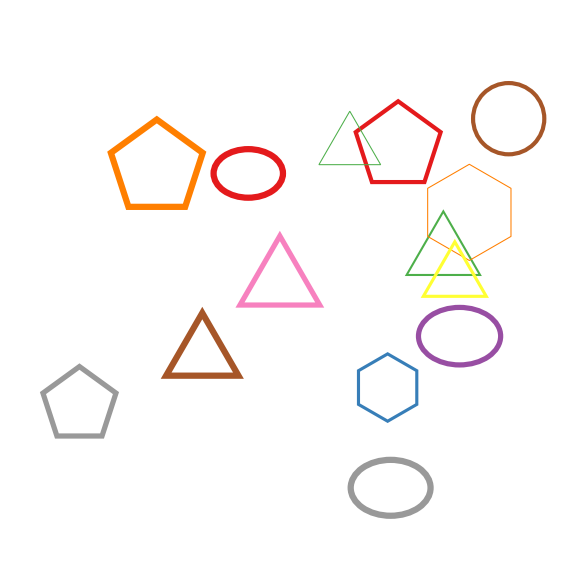[{"shape": "pentagon", "thickness": 2, "radius": 0.39, "center": [0.689, 0.746]}, {"shape": "oval", "thickness": 3, "radius": 0.3, "center": [0.43, 0.699]}, {"shape": "hexagon", "thickness": 1.5, "radius": 0.29, "center": [0.671, 0.328]}, {"shape": "triangle", "thickness": 0.5, "radius": 0.31, "center": [0.606, 0.745]}, {"shape": "triangle", "thickness": 1, "radius": 0.37, "center": [0.768, 0.56]}, {"shape": "oval", "thickness": 2.5, "radius": 0.36, "center": [0.796, 0.417]}, {"shape": "hexagon", "thickness": 0.5, "radius": 0.42, "center": [0.813, 0.631]}, {"shape": "pentagon", "thickness": 3, "radius": 0.42, "center": [0.272, 0.709]}, {"shape": "triangle", "thickness": 1.5, "radius": 0.31, "center": [0.788, 0.517]}, {"shape": "circle", "thickness": 2, "radius": 0.31, "center": [0.881, 0.794]}, {"shape": "triangle", "thickness": 3, "radius": 0.36, "center": [0.35, 0.385]}, {"shape": "triangle", "thickness": 2.5, "radius": 0.4, "center": [0.485, 0.511]}, {"shape": "oval", "thickness": 3, "radius": 0.35, "center": [0.676, 0.154]}, {"shape": "pentagon", "thickness": 2.5, "radius": 0.33, "center": [0.138, 0.298]}]